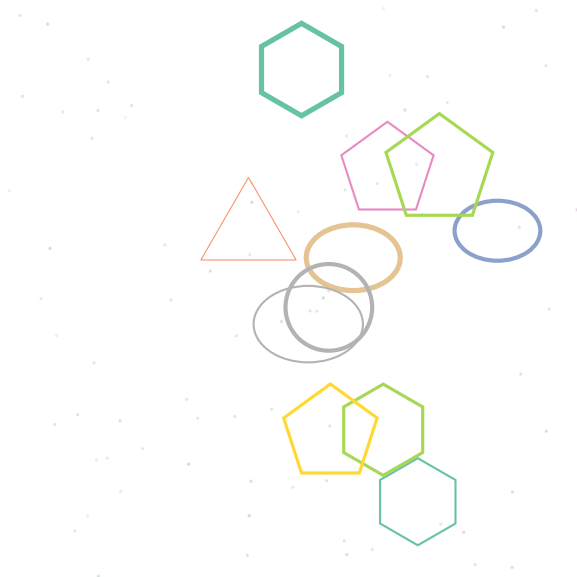[{"shape": "hexagon", "thickness": 2.5, "radius": 0.4, "center": [0.522, 0.879]}, {"shape": "hexagon", "thickness": 1, "radius": 0.38, "center": [0.723, 0.13]}, {"shape": "triangle", "thickness": 0.5, "radius": 0.48, "center": [0.43, 0.597]}, {"shape": "oval", "thickness": 2, "radius": 0.37, "center": [0.861, 0.6]}, {"shape": "pentagon", "thickness": 1, "radius": 0.42, "center": [0.671, 0.704]}, {"shape": "pentagon", "thickness": 1.5, "radius": 0.49, "center": [0.761, 0.705]}, {"shape": "hexagon", "thickness": 1.5, "radius": 0.39, "center": [0.664, 0.255]}, {"shape": "pentagon", "thickness": 1.5, "radius": 0.43, "center": [0.572, 0.249]}, {"shape": "oval", "thickness": 2.5, "radius": 0.41, "center": [0.612, 0.553]}, {"shape": "oval", "thickness": 1, "radius": 0.47, "center": [0.534, 0.438]}, {"shape": "circle", "thickness": 2, "radius": 0.38, "center": [0.569, 0.467]}]